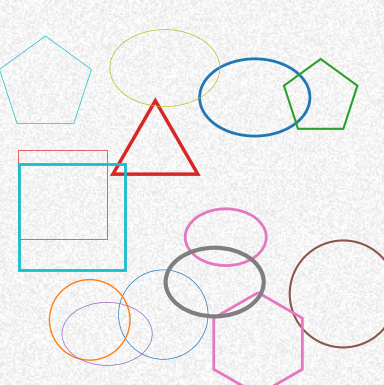[{"shape": "oval", "thickness": 2, "radius": 0.72, "center": [0.662, 0.747]}, {"shape": "circle", "thickness": 0.5, "radius": 0.58, "center": [0.424, 0.183]}, {"shape": "circle", "thickness": 1, "radius": 0.52, "center": [0.233, 0.169]}, {"shape": "pentagon", "thickness": 1.5, "radius": 0.5, "center": [0.833, 0.747]}, {"shape": "triangle", "thickness": 2.5, "radius": 0.64, "center": [0.404, 0.611]}, {"shape": "square", "thickness": 0.5, "radius": 0.58, "center": [0.162, 0.495]}, {"shape": "oval", "thickness": 0.5, "radius": 0.59, "center": [0.278, 0.133]}, {"shape": "circle", "thickness": 1.5, "radius": 0.69, "center": [0.891, 0.237]}, {"shape": "hexagon", "thickness": 2, "radius": 0.66, "center": [0.67, 0.107]}, {"shape": "oval", "thickness": 2, "radius": 0.53, "center": [0.586, 0.384]}, {"shape": "oval", "thickness": 3, "radius": 0.64, "center": [0.558, 0.267]}, {"shape": "oval", "thickness": 0.5, "radius": 0.71, "center": [0.428, 0.823]}, {"shape": "square", "thickness": 2, "radius": 0.69, "center": [0.187, 0.436]}, {"shape": "pentagon", "thickness": 0.5, "radius": 0.63, "center": [0.118, 0.781]}]